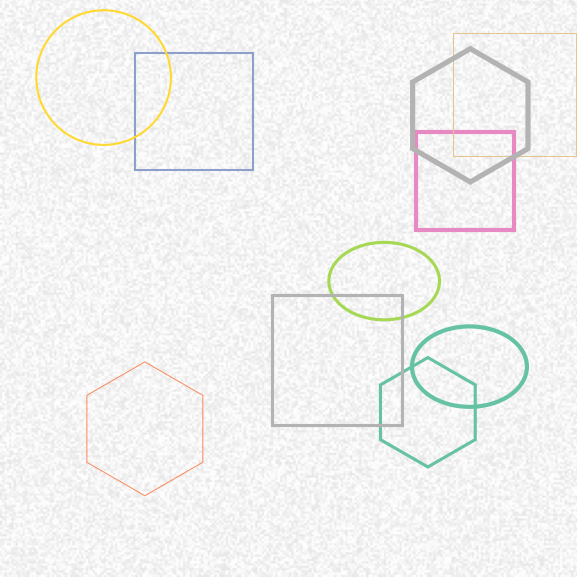[{"shape": "hexagon", "thickness": 1.5, "radius": 0.47, "center": [0.741, 0.285]}, {"shape": "oval", "thickness": 2, "radius": 0.5, "center": [0.813, 0.364]}, {"shape": "hexagon", "thickness": 0.5, "radius": 0.58, "center": [0.251, 0.257]}, {"shape": "square", "thickness": 1, "radius": 0.51, "center": [0.336, 0.806]}, {"shape": "square", "thickness": 2, "radius": 0.42, "center": [0.805, 0.686]}, {"shape": "oval", "thickness": 1.5, "radius": 0.48, "center": [0.665, 0.512]}, {"shape": "circle", "thickness": 1, "radius": 0.58, "center": [0.179, 0.865]}, {"shape": "square", "thickness": 0.5, "radius": 0.53, "center": [0.891, 0.836]}, {"shape": "square", "thickness": 1.5, "radius": 0.56, "center": [0.584, 0.376]}, {"shape": "hexagon", "thickness": 2.5, "radius": 0.58, "center": [0.814, 0.799]}]